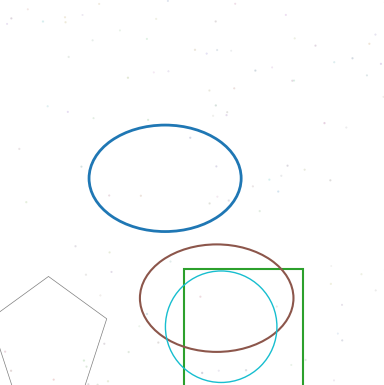[{"shape": "oval", "thickness": 2, "radius": 0.99, "center": [0.429, 0.537]}, {"shape": "square", "thickness": 1.5, "radius": 0.77, "center": [0.632, 0.146]}, {"shape": "oval", "thickness": 1.5, "radius": 1.0, "center": [0.563, 0.226]}, {"shape": "pentagon", "thickness": 0.5, "radius": 0.8, "center": [0.126, 0.123]}, {"shape": "circle", "thickness": 1, "radius": 0.72, "center": [0.574, 0.151]}]